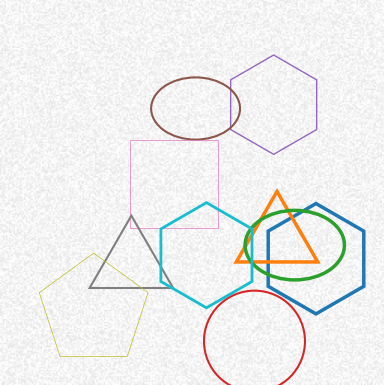[{"shape": "hexagon", "thickness": 2.5, "radius": 0.72, "center": [0.821, 0.328]}, {"shape": "triangle", "thickness": 2.5, "radius": 0.61, "center": [0.719, 0.381]}, {"shape": "oval", "thickness": 2.5, "radius": 0.64, "center": [0.766, 0.363]}, {"shape": "circle", "thickness": 1.5, "radius": 0.66, "center": [0.661, 0.114]}, {"shape": "hexagon", "thickness": 1, "radius": 0.64, "center": [0.711, 0.728]}, {"shape": "oval", "thickness": 1.5, "radius": 0.58, "center": [0.508, 0.718]}, {"shape": "square", "thickness": 0.5, "radius": 0.57, "center": [0.453, 0.523]}, {"shape": "triangle", "thickness": 1.5, "radius": 0.63, "center": [0.341, 0.315]}, {"shape": "pentagon", "thickness": 0.5, "radius": 0.74, "center": [0.243, 0.194]}, {"shape": "hexagon", "thickness": 2, "radius": 0.68, "center": [0.536, 0.337]}]